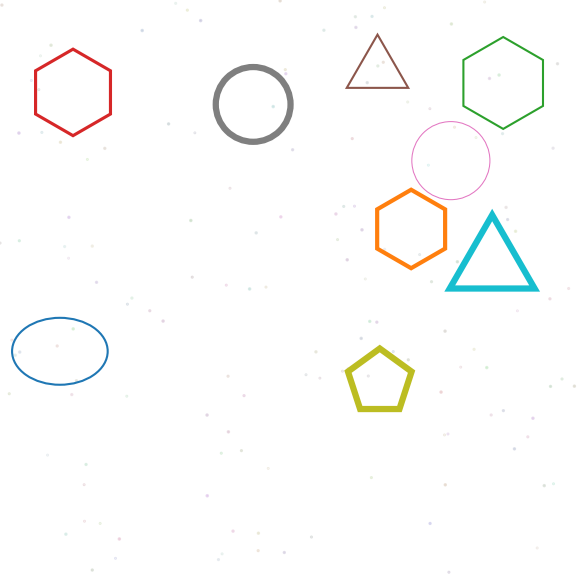[{"shape": "oval", "thickness": 1, "radius": 0.41, "center": [0.104, 0.391]}, {"shape": "hexagon", "thickness": 2, "radius": 0.34, "center": [0.712, 0.603]}, {"shape": "hexagon", "thickness": 1, "radius": 0.4, "center": [0.871, 0.855]}, {"shape": "hexagon", "thickness": 1.5, "radius": 0.37, "center": [0.126, 0.839]}, {"shape": "triangle", "thickness": 1, "radius": 0.31, "center": [0.654, 0.878]}, {"shape": "circle", "thickness": 0.5, "radius": 0.34, "center": [0.781, 0.721]}, {"shape": "circle", "thickness": 3, "radius": 0.32, "center": [0.438, 0.818]}, {"shape": "pentagon", "thickness": 3, "radius": 0.29, "center": [0.658, 0.338]}, {"shape": "triangle", "thickness": 3, "radius": 0.42, "center": [0.852, 0.542]}]